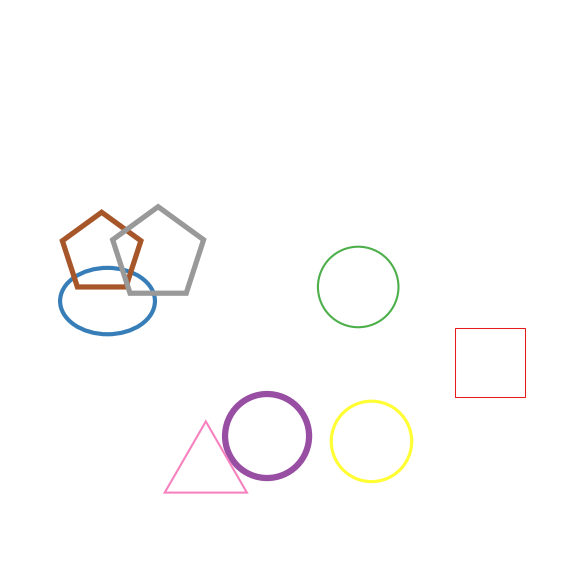[{"shape": "square", "thickness": 0.5, "radius": 0.3, "center": [0.848, 0.372]}, {"shape": "oval", "thickness": 2, "radius": 0.41, "center": [0.186, 0.478]}, {"shape": "circle", "thickness": 1, "radius": 0.35, "center": [0.62, 0.502]}, {"shape": "circle", "thickness": 3, "radius": 0.36, "center": [0.462, 0.244]}, {"shape": "circle", "thickness": 1.5, "radius": 0.35, "center": [0.643, 0.235]}, {"shape": "pentagon", "thickness": 2.5, "radius": 0.36, "center": [0.176, 0.56]}, {"shape": "triangle", "thickness": 1, "radius": 0.41, "center": [0.356, 0.187]}, {"shape": "pentagon", "thickness": 2.5, "radius": 0.41, "center": [0.274, 0.558]}]